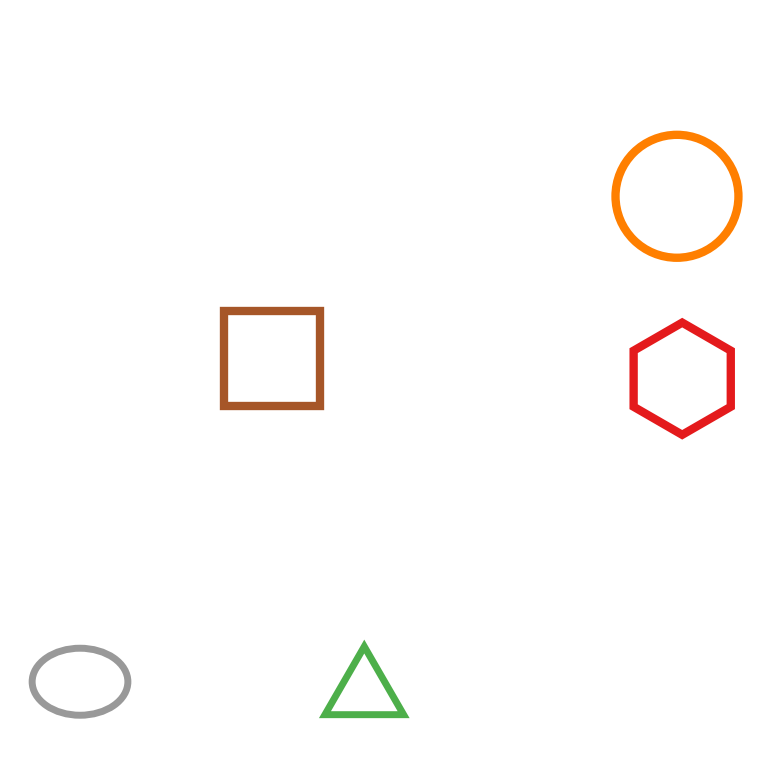[{"shape": "hexagon", "thickness": 3, "radius": 0.36, "center": [0.886, 0.508]}, {"shape": "triangle", "thickness": 2.5, "radius": 0.29, "center": [0.473, 0.101]}, {"shape": "circle", "thickness": 3, "radius": 0.4, "center": [0.879, 0.745]}, {"shape": "square", "thickness": 3, "radius": 0.31, "center": [0.353, 0.534]}, {"shape": "oval", "thickness": 2.5, "radius": 0.31, "center": [0.104, 0.115]}]